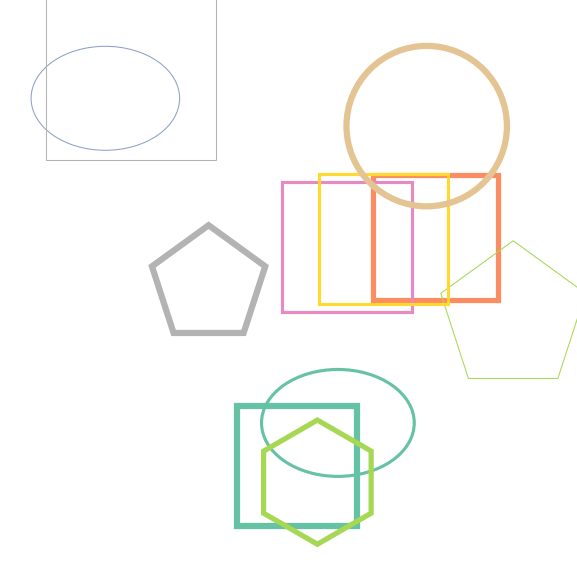[{"shape": "square", "thickness": 3, "radius": 0.52, "center": [0.514, 0.192]}, {"shape": "oval", "thickness": 1.5, "radius": 0.66, "center": [0.585, 0.267]}, {"shape": "square", "thickness": 2.5, "radius": 0.54, "center": [0.754, 0.589]}, {"shape": "oval", "thickness": 0.5, "radius": 0.64, "center": [0.182, 0.829]}, {"shape": "square", "thickness": 1.5, "radius": 0.56, "center": [0.601, 0.571]}, {"shape": "hexagon", "thickness": 2.5, "radius": 0.54, "center": [0.55, 0.164]}, {"shape": "pentagon", "thickness": 0.5, "radius": 0.66, "center": [0.889, 0.45]}, {"shape": "square", "thickness": 1.5, "radius": 0.56, "center": [0.664, 0.585]}, {"shape": "circle", "thickness": 3, "radius": 0.69, "center": [0.739, 0.781]}, {"shape": "pentagon", "thickness": 3, "radius": 0.52, "center": [0.361, 0.506]}, {"shape": "square", "thickness": 0.5, "radius": 0.74, "center": [0.227, 0.87]}]